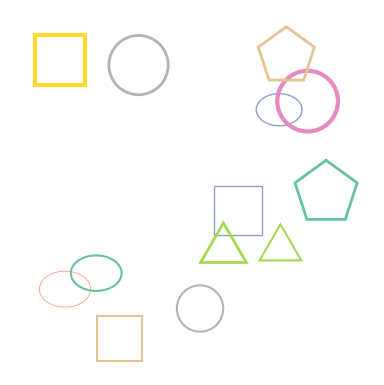[{"shape": "oval", "thickness": 1.5, "radius": 0.33, "center": [0.25, 0.29]}, {"shape": "pentagon", "thickness": 2, "radius": 0.42, "center": [0.847, 0.499]}, {"shape": "oval", "thickness": 0.5, "radius": 0.33, "center": [0.169, 0.249]}, {"shape": "square", "thickness": 1, "radius": 0.31, "center": [0.619, 0.453]}, {"shape": "oval", "thickness": 1, "radius": 0.3, "center": [0.725, 0.715]}, {"shape": "circle", "thickness": 3, "radius": 0.39, "center": [0.799, 0.737]}, {"shape": "triangle", "thickness": 2, "radius": 0.34, "center": [0.58, 0.352]}, {"shape": "triangle", "thickness": 1.5, "radius": 0.31, "center": [0.728, 0.355]}, {"shape": "square", "thickness": 3, "radius": 0.33, "center": [0.156, 0.844]}, {"shape": "pentagon", "thickness": 2, "radius": 0.38, "center": [0.744, 0.854]}, {"shape": "square", "thickness": 1.5, "radius": 0.29, "center": [0.31, 0.12]}, {"shape": "circle", "thickness": 2, "radius": 0.38, "center": [0.36, 0.831]}, {"shape": "circle", "thickness": 1.5, "radius": 0.3, "center": [0.52, 0.199]}]